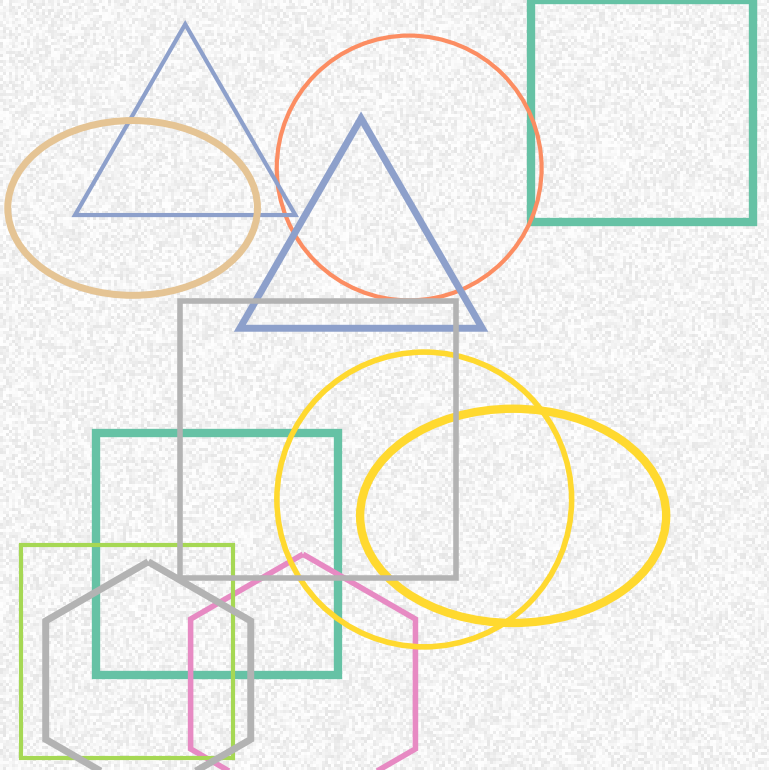[{"shape": "square", "thickness": 3, "radius": 0.72, "center": [0.834, 0.856]}, {"shape": "square", "thickness": 3, "radius": 0.79, "center": [0.282, 0.28]}, {"shape": "circle", "thickness": 1.5, "radius": 0.86, "center": [0.531, 0.782]}, {"shape": "triangle", "thickness": 1.5, "radius": 0.83, "center": [0.241, 0.803]}, {"shape": "triangle", "thickness": 2.5, "radius": 0.91, "center": [0.469, 0.665]}, {"shape": "hexagon", "thickness": 2, "radius": 0.84, "center": [0.394, 0.112]}, {"shape": "square", "thickness": 1.5, "radius": 0.69, "center": [0.165, 0.154]}, {"shape": "circle", "thickness": 2, "radius": 0.96, "center": [0.551, 0.351]}, {"shape": "oval", "thickness": 3, "radius": 0.99, "center": [0.666, 0.33]}, {"shape": "oval", "thickness": 2.5, "radius": 0.81, "center": [0.172, 0.73]}, {"shape": "hexagon", "thickness": 2.5, "radius": 0.77, "center": [0.193, 0.117]}, {"shape": "square", "thickness": 2, "radius": 0.9, "center": [0.413, 0.429]}]